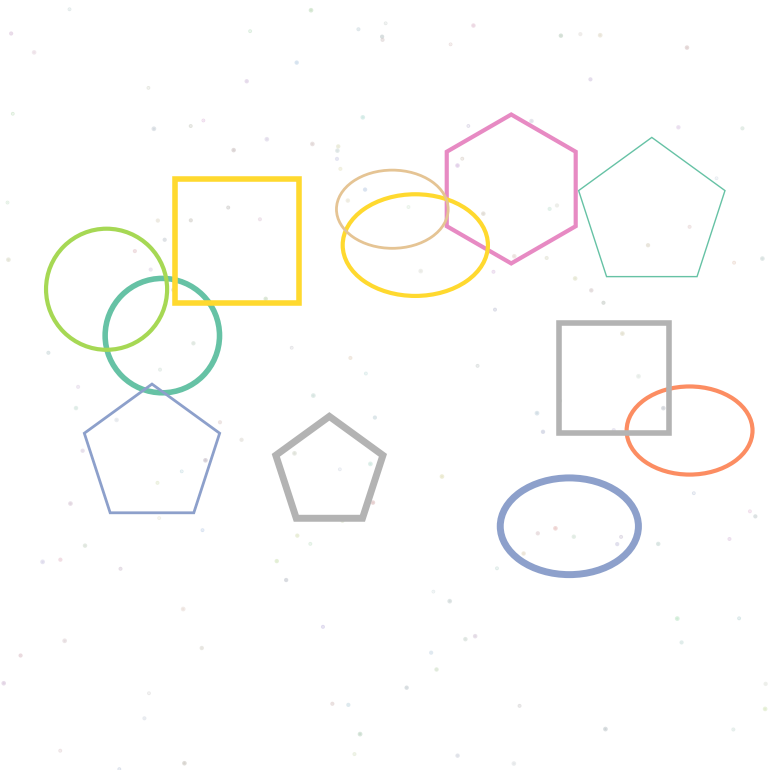[{"shape": "circle", "thickness": 2, "radius": 0.37, "center": [0.211, 0.564]}, {"shape": "pentagon", "thickness": 0.5, "radius": 0.5, "center": [0.846, 0.722]}, {"shape": "oval", "thickness": 1.5, "radius": 0.41, "center": [0.896, 0.441]}, {"shape": "pentagon", "thickness": 1, "radius": 0.46, "center": [0.197, 0.409]}, {"shape": "oval", "thickness": 2.5, "radius": 0.45, "center": [0.739, 0.317]}, {"shape": "hexagon", "thickness": 1.5, "radius": 0.48, "center": [0.664, 0.755]}, {"shape": "circle", "thickness": 1.5, "radius": 0.39, "center": [0.138, 0.624]}, {"shape": "oval", "thickness": 1.5, "radius": 0.47, "center": [0.539, 0.682]}, {"shape": "square", "thickness": 2, "radius": 0.4, "center": [0.308, 0.687]}, {"shape": "oval", "thickness": 1, "radius": 0.36, "center": [0.509, 0.728]}, {"shape": "square", "thickness": 2, "radius": 0.36, "center": [0.798, 0.509]}, {"shape": "pentagon", "thickness": 2.5, "radius": 0.37, "center": [0.428, 0.386]}]